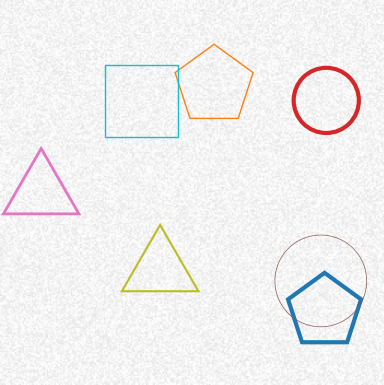[{"shape": "pentagon", "thickness": 3, "radius": 0.5, "center": [0.843, 0.192]}, {"shape": "pentagon", "thickness": 1, "radius": 0.53, "center": [0.556, 0.779]}, {"shape": "circle", "thickness": 3, "radius": 0.42, "center": [0.847, 0.739]}, {"shape": "circle", "thickness": 0.5, "radius": 0.6, "center": [0.833, 0.27]}, {"shape": "triangle", "thickness": 2, "radius": 0.57, "center": [0.107, 0.501]}, {"shape": "triangle", "thickness": 1.5, "radius": 0.57, "center": [0.416, 0.301]}, {"shape": "square", "thickness": 1, "radius": 0.47, "center": [0.367, 0.737]}]